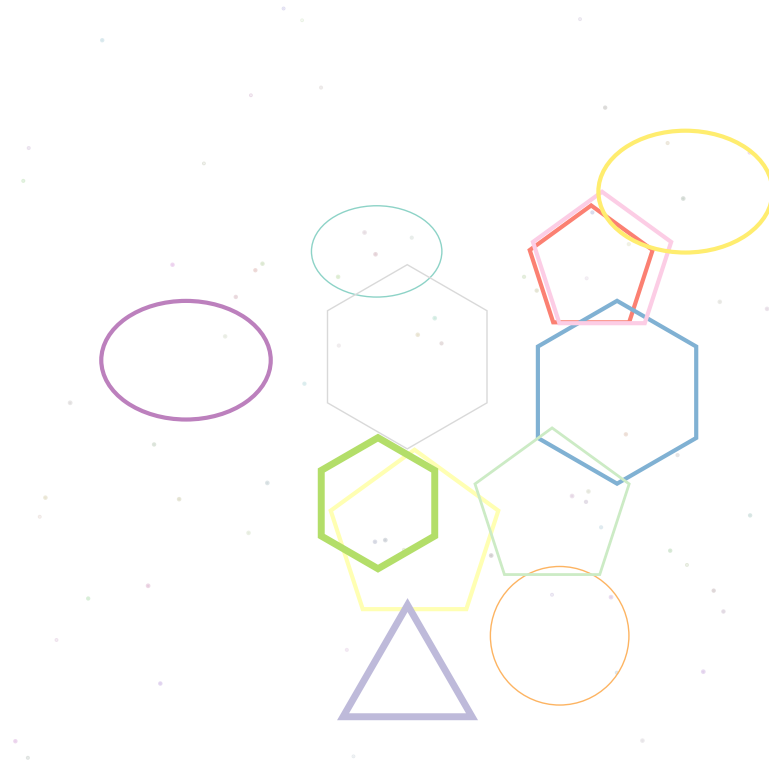[{"shape": "oval", "thickness": 0.5, "radius": 0.42, "center": [0.489, 0.673]}, {"shape": "pentagon", "thickness": 1.5, "radius": 0.57, "center": [0.538, 0.301]}, {"shape": "triangle", "thickness": 2.5, "radius": 0.48, "center": [0.529, 0.118]}, {"shape": "pentagon", "thickness": 1.5, "radius": 0.42, "center": [0.768, 0.649]}, {"shape": "hexagon", "thickness": 1.5, "radius": 0.59, "center": [0.801, 0.491]}, {"shape": "circle", "thickness": 0.5, "radius": 0.45, "center": [0.727, 0.174]}, {"shape": "hexagon", "thickness": 2.5, "radius": 0.43, "center": [0.491, 0.346]}, {"shape": "pentagon", "thickness": 1.5, "radius": 0.47, "center": [0.782, 0.657]}, {"shape": "hexagon", "thickness": 0.5, "radius": 0.6, "center": [0.529, 0.537]}, {"shape": "oval", "thickness": 1.5, "radius": 0.55, "center": [0.242, 0.532]}, {"shape": "pentagon", "thickness": 1, "radius": 0.53, "center": [0.717, 0.339]}, {"shape": "oval", "thickness": 1.5, "radius": 0.57, "center": [0.89, 0.751]}]